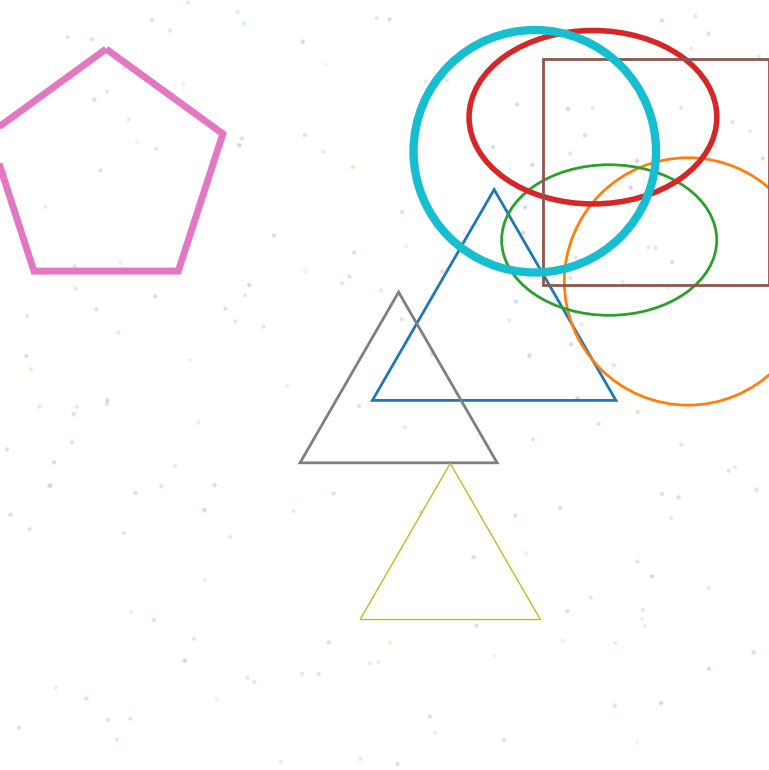[{"shape": "triangle", "thickness": 1, "radius": 0.91, "center": [0.642, 0.571]}, {"shape": "circle", "thickness": 1, "radius": 0.8, "center": [0.894, 0.634]}, {"shape": "oval", "thickness": 1, "radius": 0.7, "center": [0.791, 0.688]}, {"shape": "oval", "thickness": 2, "radius": 0.8, "center": [0.77, 0.848]}, {"shape": "square", "thickness": 1, "radius": 0.74, "center": [0.852, 0.776]}, {"shape": "pentagon", "thickness": 2.5, "radius": 0.8, "center": [0.138, 0.777]}, {"shape": "triangle", "thickness": 1, "radius": 0.74, "center": [0.518, 0.473]}, {"shape": "triangle", "thickness": 0.5, "radius": 0.68, "center": [0.585, 0.263]}, {"shape": "circle", "thickness": 3, "radius": 0.79, "center": [0.695, 0.804]}]